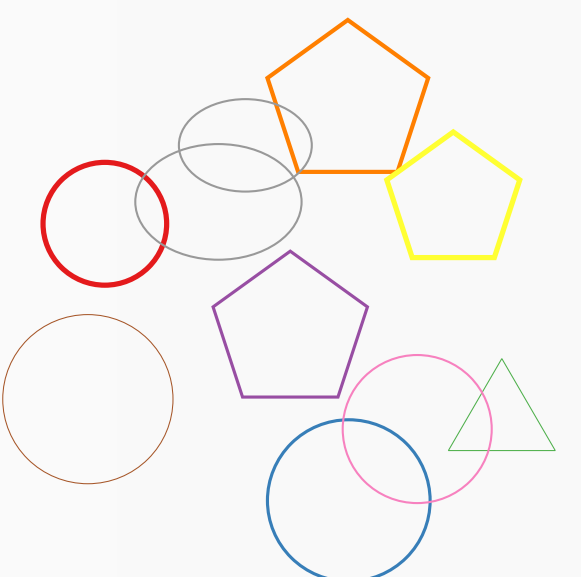[{"shape": "circle", "thickness": 2.5, "radius": 0.53, "center": [0.18, 0.612]}, {"shape": "circle", "thickness": 1.5, "radius": 0.7, "center": [0.6, 0.132]}, {"shape": "triangle", "thickness": 0.5, "radius": 0.53, "center": [0.863, 0.272]}, {"shape": "pentagon", "thickness": 1.5, "radius": 0.7, "center": [0.499, 0.425]}, {"shape": "pentagon", "thickness": 2, "radius": 0.73, "center": [0.598, 0.819]}, {"shape": "pentagon", "thickness": 2.5, "radius": 0.6, "center": [0.78, 0.65]}, {"shape": "circle", "thickness": 0.5, "radius": 0.73, "center": [0.151, 0.308]}, {"shape": "circle", "thickness": 1, "radius": 0.64, "center": [0.718, 0.256]}, {"shape": "oval", "thickness": 1, "radius": 0.72, "center": [0.376, 0.65]}, {"shape": "oval", "thickness": 1, "radius": 0.57, "center": [0.422, 0.747]}]